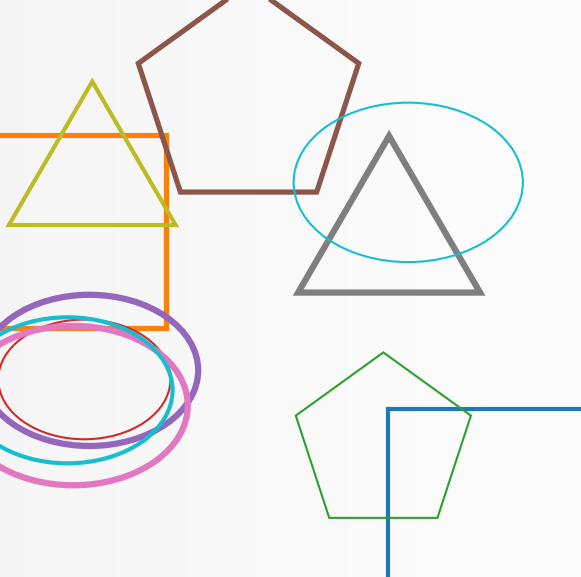[{"shape": "square", "thickness": 2, "radius": 0.93, "center": [0.853, 0.105]}, {"shape": "square", "thickness": 2.5, "radius": 0.83, "center": [0.118, 0.598]}, {"shape": "pentagon", "thickness": 1, "radius": 0.79, "center": [0.66, 0.231]}, {"shape": "oval", "thickness": 1, "radius": 0.74, "center": [0.145, 0.342]}, {"shape": "oval", "thickness": 3, "radius": 0.93, "center": [0.154, 0.358]}, {"shape": "pentagon", "thickness": 2.5, "radius": 1.0, "center": [0.428, 0.828]}, {"shape": "oval", "thickness": 3, "radius": 0.99, "center": [0.126, 0.297]}, {"shape": "triangle", "thickness": 3, "radius": 0.9, "center": [0.669, 0.583]}, {"shape": "triangle", "thickness": 2, "radius": 0.83, "center": [0.159, 0.692]}, {"shape": "oval", "thickness": 1, "radius": 0.99, "center": [0.702, 0.683]}, {"shape": "oval", "thickness": 2, "radius": 0.9, "center": [0.116, 0.323]}]